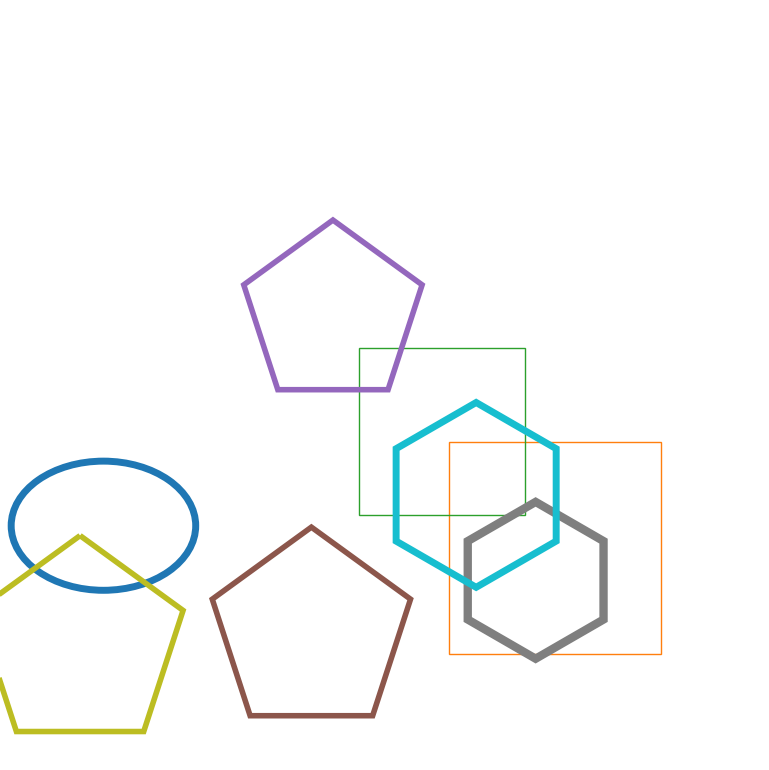[{"shape": "oval", "thickness": 2.5, "radius": 0.6, "center": [0.134, 0.317]}, {"shape": "square", "thickness": 0.5, "radius": 0.69, "center": [0.72, 0.288]}, {"shape": "square", "thickness": 0.5, "radius": 0.54, "center": [0.574, 0.439]}, {"shape": "pentagon", "thickness": 2, "radius": 0.61, "center": [0.432, 0.592]}, {"shape": "pentagon", "thickness": 2, "radius": 0.68, "center": [0.404, 0.18]}, {"shape": "hexagon", "thickness": 3, "radius": 0.51, "center": [0.696, 0.246]}, {"shape": "pentagon", "thickness": 2, "radius": 0.7, "center": [0.104, 0.164]}, {"shape": "hexagon", "thickness": 2.5, "radius": 0.6, "center": [0.618, 0.357]}]